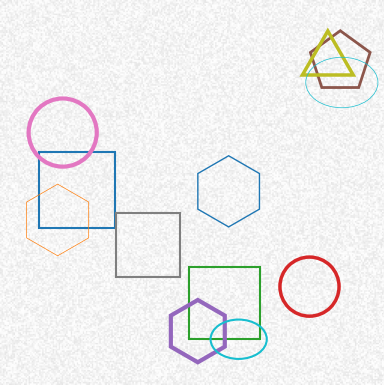[{"shape": "hexagon", "thickness": 1, "radius": 0.46, "center": [0.594, 0.503]}, {"shape": "square", "thickness": 1.5, "radius": 0.5, "center": [0.199, 0.506]}, {"shape": "hexagon", "thickness": 0.5, "radius": 0.47, "center": [0.15, 0.429]}, {"shape": "square", "thickness": 1.5, "radius": 0.46, "center": [0.583, 0.213]}, {"shape": "circle", "thickness": 2.5, "radius": 0.38, "center": [0.804, 0.256]}, {"shape": "hexagon", "thickness": 3, "radius": 0.4, "center": [0.514, 0.14]}, {"shape": "pentagon", "thickness": 2, "radius": 0.41, "center": [0.884, 0.839]}, {"shape": "circle", "thickness": 3, "radius": 0.44, "center": [0.163, 0.656]}, {"shape": "square", "thickness": 1.5, "radius": 0.41, "center": [0.384, 0.364]}, {"shape": "triangle", "thickness": 2.5, "radius": 0.38, "center": [0.851, 0.843]}, {"shape": "oval", "thickness": 0.5, "radius": 0.47, "center": [0.888, 0.786]}, {"shape": "oval", "thickness": 1.5, "radius": 0.37, "center": [0.62, 0.119]}]